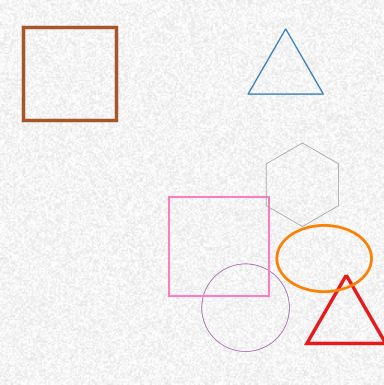[{"shape": "triangle", "thickness": 2.5, "radius": 0.59, "center": [0.899, 0.167]}, {"shape": "triangle", "thickness": 1, "radius": 0.56, "center": [0.742, 0.812]}, {"shape": "circle", "thickness": 0.5, "radius": 0.57, "center": [0.638, 0.201]}, {"shape": "oval", "thickness": 2, "radius": 0.61, "center": [0.842, 0.329]}, {"shape": "square", "thickness": 2.5, "radius": 0.6, "center": [0.18, 0.809]}, {"shape": "square", "thickness": 1.5, "radius": 0.65, "center": [0.569, 0.36]}, {"shape": "hexagon", "thickness": 0.5, "radius": 0.54, "center": [0.785, 0.52]}]